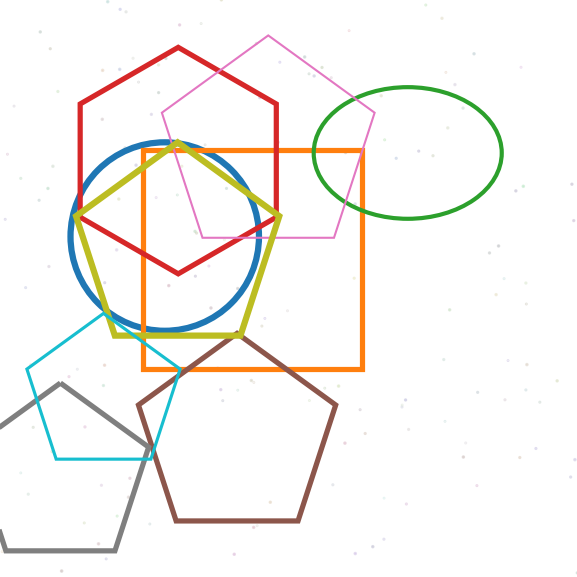[{"shape": "circle", "thickness": 3, "radius": 0.82, "center": [0.285, 0.59]}, {"shape": "square", "thickness": 2.5, "radius": 0.95, "center": [0.437, 0.549]}, {"shape": "oval", "thickness": 2, "radius": 0.81, "center": [0.706, 0.734]}, {"shape": "hexagon", "thickness": 2.5, "radius": 0.98, "center": [0.309, 0.721]}, {"shape": "pentagon", "thickness": 2.5, "radius": 0.9, "center": [0.411, 0.242]}, {"shape": "pentagon", "thickness": 1, "radius": 0.97, "center": [0.464, 0.744]}, {"shape": "pentagon", "thickness": 2.5, "radius": 0.8, "center": [0.105, 0.175]}, {"shape": "pentagon", "thickness": 3, "radius": 0.93, "center": [0.308, 0.568]}, {"shape": "pentagon", "thickness": 1.5, "radius": 0.7, "center": [0.179, 0.317]}]